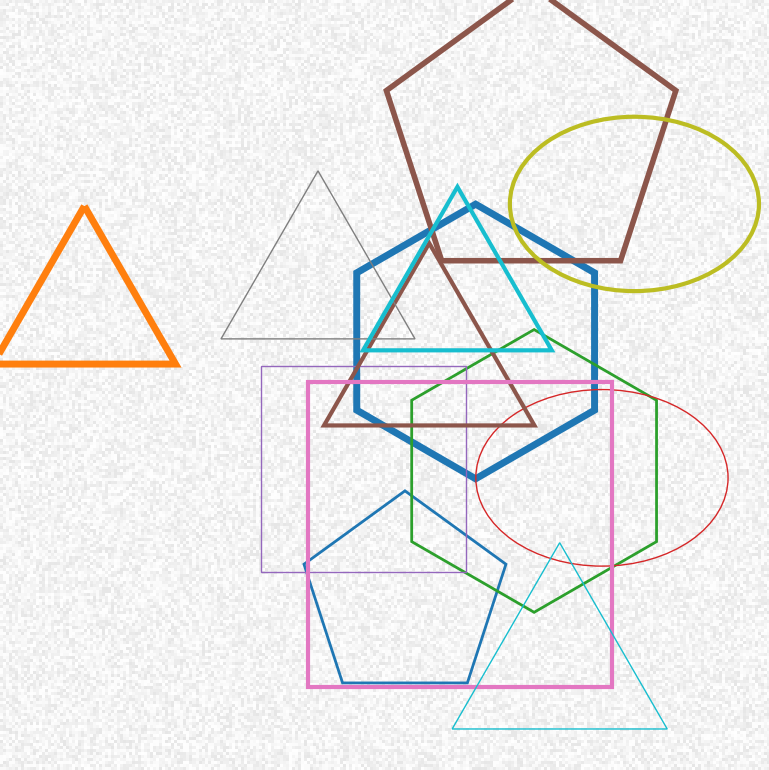[{"shape": "pentagon", "thickness": 1, "radius": 0.69, "center": [0.526, 0.225]}, {"shape": "hexagon", "thickness": 2.5, "radius": 0.89, "center": [0.618, 0.557]}, {"shape": "triangle", "thickness": 2.5, "radius": 0.68, "center": [0.11, 0.596]}, {"shape": "hexagon", "thickness": 1, "radius": 0.92, "center": [0.694, 0.388]}, {"shape": "oval", "thickness": 0.5, "radius": 0.82, "center": [0.782, 0.379]}, {"shape": "square", "thickness": 0.5, "radius": 0.67, "center": [0.472, 0.391]}, {"shape": "pentagon", "thickness": 2, "radius": 0.99, "center": [0.69, 0.821]}, {"shape": "triangle", "thickness": 1.5, "radius": 0.79, "center": [0.557, 0.526]}, {"shape": "square", "thickness": 1.5, "radius": 0.99, "center": [0.597, 0.306]}, {"shape": "triangle", "thickness": 0.5, "radius": 0.73, "center": [0.413, 0.633]}, {"shape": "oval", "thickness": 1.5, "radius": 0.81, "center": [0.824, 0.735]}, {"shape": "triangle", "thickness": 0.5, "radius": 0.81, "center": [0.727, 0.134]}, {"shape": "triangle", "thickness": 1.5, "radius": 0.71, "center": [0.594, 0.616]}]